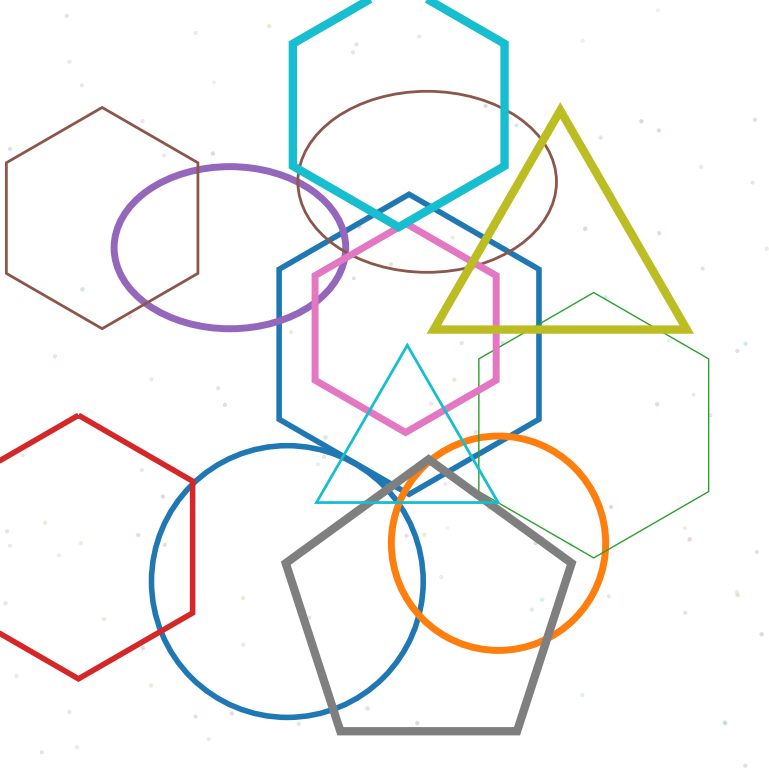[{"shape": "circle", "thickness": 2, "radius": 0.88, "center": [0.373, 0.245]}, {"shape": "hexagon", "thickness": 2, "radius": 0.97, "center": [0.531, 0.553]}, {"shape": "circle", "thickness": 2.5, "radius": 0.7, "center": [0.647, 0.295]}, {"shape": "hexagon", "thickness": 0.5, "radius": 0.86, "center": [0.771, 0.448]}, {"shape": "hexagon", "thickness": 2, "radius": 0.86, "center": [0.102, 0.29]}, {"shape": "oval", "thickness": 2.5, "radius": 0.75, "center": [0.299, 0.678]}, {"shape": "hexagon", "thickness": 1, "radius": 0.72, "center": [0.133, 0.717]}, {"shape": "oval", "thickness": 1, "radius": 0.84, "center": [0.555, 0.764]}, {"shape": "hexagon", "thickness": 2.5, "radius": 0.68, "center": [0.527, 0.574]}, {"shape": "pentagon", "thickness": 3, "radius": 0.98, "center": [0.557, 0.208]}, {"shape": "triangle", "thickness": 3, "radius": 0.95, "center": [0.728, 0.667]}, {"shape": "triangle", "thickness": 1, "radius": 0.68, "center": [0.529, 0.415]}, {"shape": "hexagon", "thickness": 3, "radius": 0.79, "center": [0.518, 0.864]}]